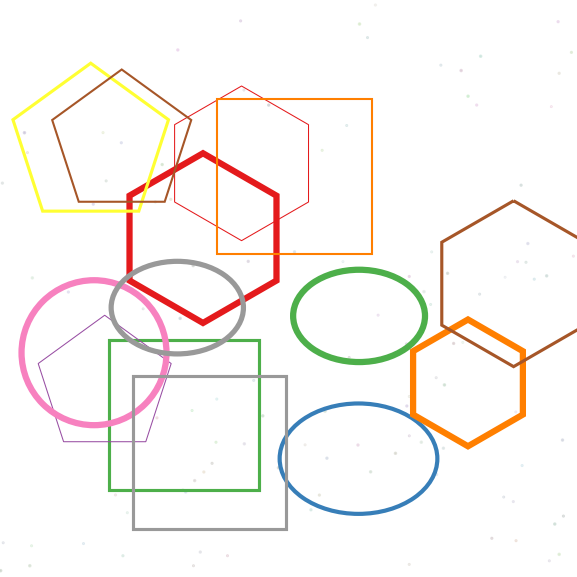[{"shape": "hexagon", "thickness": 3, "radius": 0.73, "center": [0.352, 0.587]}, {"shape": "hexagon", "thickness": 0.5, "radius": 0.67, "center": [0.418, 0.716]}, {"shape": "oval", "thickness": 2, "radius": 0.68, "center": [0.621, 0.205]}, {"shape": "square", "thickness": 1.5, "radius": 0.65, "center": [0.319, 0.28]}, {"shape": "oval", "thickness": 3, "radius": 0.57, "center": [0.622, 0.452]}, {"shape": "pentagon", "thickness": 0.5, "radius": 0.61, "center": [0.181, 0.332]}, {"shape": "hexagon", "thickness": 3, "radius": 0.55, "center": [0.81, 0.336]}, {"shape": "square", "thickness": 1, "radius": 0.67, "center": [0.51, 0.693]}, {"shape": "pentagon", "thickness": 1.5, "radius": 0.71, "center": [0.157, 0.748]}, {"shape": "pentagon", "thickness": 1, "radius": 0.63, "center": [0.211, 0.752]}, {"shape": "hexagon", "thickness": 1.5, "radius": 0.72, "center": [0.889, 0.508]}, {"shape": "circle", "thickness": 3, "radius": 0.63, "center": [0.163, 0.388]}, {"shape": "square", "thickness": 1.5, "radius": 0.67, "center": [0.363, 0.216]}, {"shape": "oval", "thickness": 2.5, "radius": 0.57, "center": [0.307, 0.466]}]